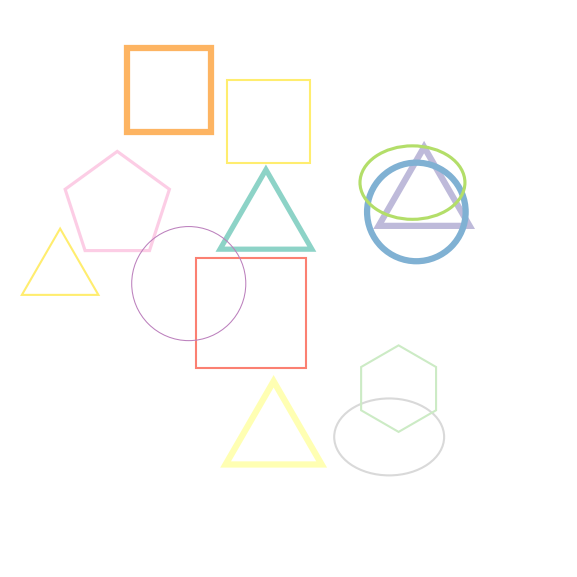[{"shape": "triangle", "thickness": 2.5, "radius": 0.46, "center": [0.46, 0.614]}, {"shape": "triangle", "thickness": 3, "radius": 0.48, "center": [0.474, 0.243]}, {"shape": "triangle", "thickness": 3, "radius": 0.45, "center": [0.734, 0.653]}, {"shape": "square", "thickness": 1, "radius": 0.48, "center": [0.435, 0.457]}, {"shape": "circle", "thickness": 3, "radius": 0.43, "center": [0.721, 0.632]}, {"shape": "square", "thickness": 3, "radius": 0.36, "center": [0.293, 0.843]}, {"shape": "oval", "thickness": 1.5, "radius": 0.45, "center": [0.714, 0.683]}, {"shape": "pentagon", "thickness": 1.5, "radius": 0.47, "center": [0.203, 0.642]}, {"shape": "oval", "thickness": 1, "radius": 0.48, "center": [0.674, 0.243]}, {"shape": "circle", "thickness": 0.5, "radius": 0.49, "center": [0.327, 0.508]}, {"shape": "hexagon", "thickness": 1, "radius": 0.37, "center": [0.69, 0.326]}, {"shape": "square", "thickness": 1, "radius": 0.36, "center": [0.464, 0.789]}, {"shape": "triangle", "thickness": 1, "radius": 0.38, "center": [0.104, 0.527]}]